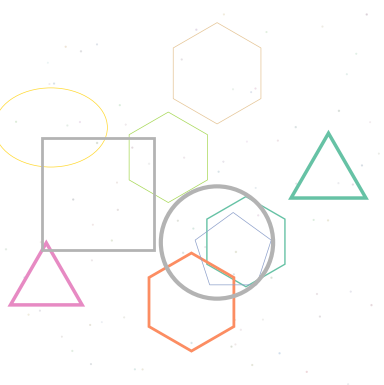[{"shape": "triangle", "thickness": 2.5, "radius": 0.56, "center": [0.853, 0.542]}, {"shape": "hexagon", "thickness": 1, "radius": 0.59, "center": [0.639, 0.372]}, {"shape": "hexagon", "thickness": 2, "radius": 0.64, "center": [0.497, 0.215]}, {"shape": "pentagon", "thickness": 0.5, "radius": 0.52, "center": [0.606, 0.344]}, {"shape": "triangle", "thickness": 2.5, "radius": 0.54, "center": [0.12, 0.262]}, {"shape": "hexagon", "thickness": 0.5, "radius": 0.59, "center": [0.437, 0.591]}, {"shape": "oval", "thickness": 0.5, "radius": 0.73, "center": [0.132, 0.669]}, {"shape": "hexagon", "thickness": 0.5, "radius": 0.66, "center": [0.564, 0.81]}, {"shape": "circle", "thickness": 3, "radius": 0.73, "center": [0.564, 0.37]}, {"shape": "square", "thickness": 2, "radius": 0.73, "center": [0.254, 0.496]}]